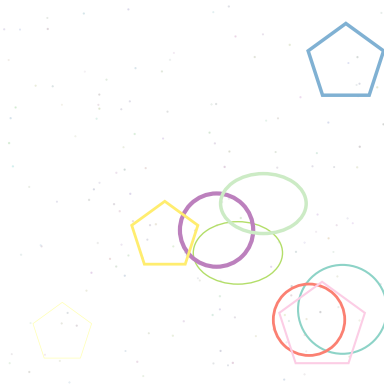[{"shape": "circle", "thickness": 1.5, "radius": 0.58, "center": [0.89, 0.197]}, {"shape": "pentagon", "thickness": 0.5, "radius": 0.4, "center": [0.162, 0.135]}, {"shape": "circle", "thickness": 2, "radius": 0.46, "center": [0.803, 0.169]}, {"shape": "pentagon", "thickness": 2.5, "radius": 0.52, "center": [0.898, 0.836]}, {"shape": "oval", "thickness": 1, "radius": 0.58, "center": [0.618, 0.343]}, {"shape": "pentagon", "thickness": 1.5, "radius": 0.58, "center": [0.837, 0.151]}, {"shape": "circle", "thickness": 3, "radius": 0.48, "center": [0.563, 0.402]}, {"shape": "oval", "thickness": 2.5, "radius": 0.56, "center": [0.684, 0.471]}, {"shape": "pentagon", "thickness": 2, "radius": 0.45, "center": [0.428, 0.387]}]